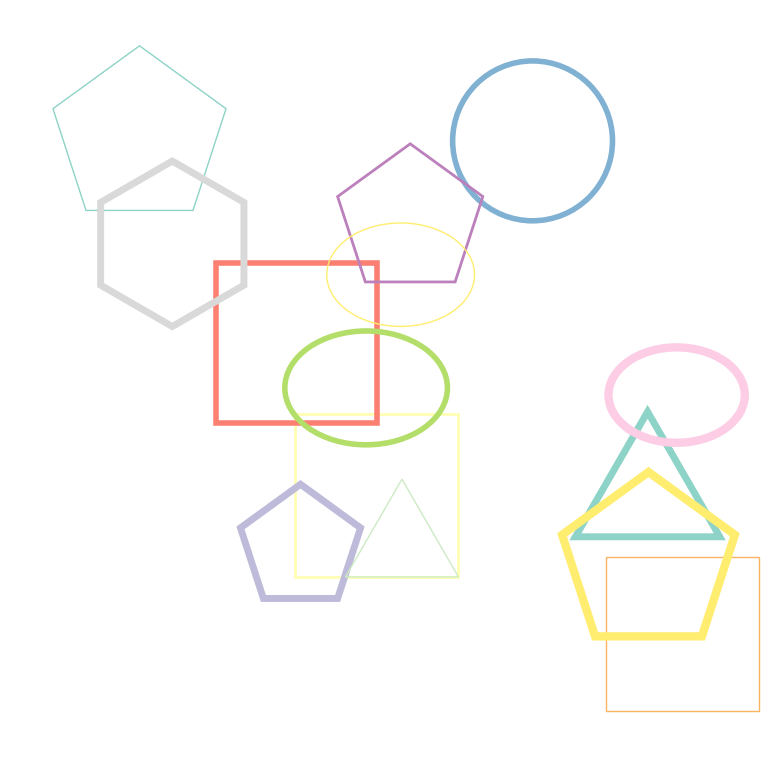[{"shape": "triangle", "thickness": 2.5, "radius": 0.54, "center": [0.841, 0.357]}, {"shape": "pentagon", "thickness": 0.5, "radius": 0.59, "center": [0.181, 0.822]}, {"shape": "square", "thickness": 1, "radius": 0.53, "center": [0.489, 0.357]}, {"shape": "pentagon", "thickness": 2.5, "radius": 0.41, "center": [0.39, 0.289]}, {"shape": "square", "thickness": 2, "radius": 0.52, "center": [0.385, 0.555]}, {"shape": "circle", "thickness": 2, "radius": 0.52, "center": [0.692, 0.817]}, {"shape": "square", "thickness": 0.5, "radius": 0.5, "center": [0.886, 0.177]}, {"shape": "oval", "thickness": 2, "radius": 0.53, "center": [0.476, 0.496]}, {"shape": "oval", "thickness": 3, "radius": 0.44, "center": [0.879, 0.487]}, {"shape": "hexagon", "thickness": 2.5, "radius": 0.54, "center": [0.224, 0.683]}, {"shape": "pentagon", "thickness": 1, "radius": 0.5, "center": [0.533, 0.714]}, {"shape": "triangle", "thickness": 0.5, "radius": 0.42, "center": [0.522, 0.293]}, {"shape": "pentagon", "thickness": 3, "radius": 0.59, "center": [0.842, 0.269]}, {"shape": "oval", "thickness": 0.5, "radius": 0.48, "center": [0.52, 0.643]}]